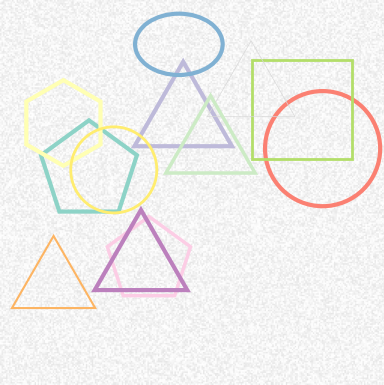[{"shape": "pentagon", "thickness": 3, "radius": 0.65, "center": [0.231, 0.556]}, {"shape": "hexagon", "thickness": 3, "radius": 0.56, "center": [0.165, 0.681]}, {"shape": "triangle", "thickness": 3, "radius": 0.73, "center": [0.476, 0.693]}, {"shape": "circle", "thickness": 3, "radius": 0.75, "center": [0.838, 0.614]}, {"shape": "oval", "thickness": 3, "radius": 0.57, "center": [0.465, 0.885]}, {"shape": "triangle", "thickness": 1.5, "radius": 0.62, "center": [0.139, 0.262]}, {"shape": "square", "thickness": 2, "radius": 0.65, "center": [0.784, 0.716]}, {"shape": "pentagon", "thickness": 2.5, "radius": 0.57, "center": [0.387, 0.324]}, {"shape": "triangle", "thickness": 0.5, "radius": 0.66, "center": [0.652, 0.763]}, {"shape": "triangle", "thickness": 3, "radius": 0.69, "center": [0.366, 0.316]}, {"shape": "triangle", "thickness": 2.5, "radius": 0.67, "center": [0.547, 0.618]}, {"shape": "circle", "thickness": 2, "radius": 0.56, "center": [0.296, 0.559]}]